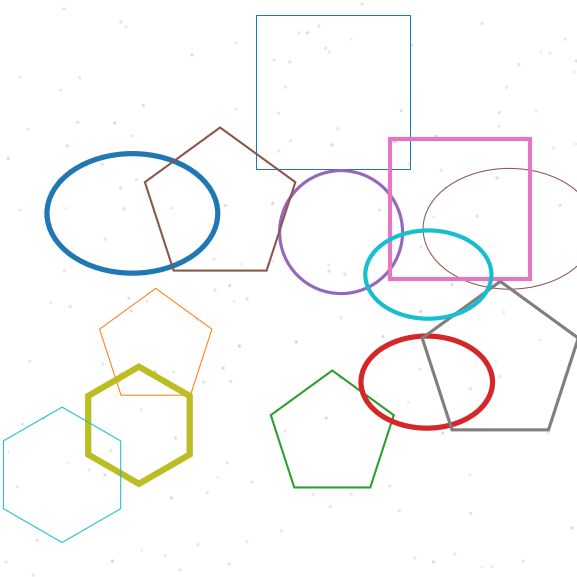[{"shape": "oval", "thickness": 2.5, "radius": 0.74, "center": [0.229, 0.63]}, {"shape": "square", "thickness": 0.5, "radius": 0.67, "center": [0.576, 0.84]}, {"shape": "pentagon", "thickness": 0.5, "radius": 0.51, "center": [0.27, 0.398]}, {"shape": "pentagon", "thickness": 1, "radius": 0.56, "center": [0.575, 0.246]}, {"shape": "oval", "thickness": 2.5, "radius": 0.57, "center": [0.739, 0.337]}, {"shape": "circle", "thickness": 1.5, "radius": 0.53, "center": [0.591, 0.597]}, {"shape": "pentagon", "thickness": 1, "radius": 0.68, "center": [0.381, 0.641]}, {"shape": "oval", "thickness": 0.5, "radius": 0.75, "center": [0.882, 0.603]}, {"shape": "square", "thickness": 2, "radius": 0.6, "center": [0.796, 0.637]}, {"shape": "pentagon", "thickness": 1.5, "radius": 0.71, "center": [0.866, 0.37]}, {"shape": "hexagon", "thickness": 3, "radius": 0.51, "center": [0.241, 0.263]}, {"shape": "hexagon", "thickness": 0.5, "radius": 0.59, "center": [0.107, 0.177]}, {"shape": "oval", "thickness": 2, "radius": 0.55, "center": [0.742, 0.524]}]